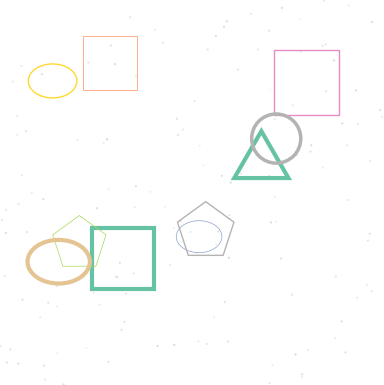[{"shape": "triangle", "thickness": 3, "radius": 0.41, "center": [0.679, 0.578]}, {"shape": "square", "thickness": 3, "radius": 0.4, "center": [0.319, 0.329]}, {"shape": "square", "thickness": 0.5, "radius": 0.35, "center": [0.285, 0.836]}, {"shape": "oval", "thickness": 0.5, "radius": 0.3, "center": [0.517, 0.385]}, {"shape": "square", "thickness": 1, "radius": 0.42, "center": [0.797, 0.786]}, {"shape": "pentagon", "thickness": 0.5, "radius": 0.36, "center": [0.206, 0.367]}, {"shape": "oval", "thickness": 1, "radius": 0.32, "center": [0.137, 0.79]}, {"shape": "oval", "thickness": 3, "radius": 0.4, "center": [0.152, 0.32]}, {"shape": "pentagon", "thickness": 1, "radius": 0.39, "center": [0.534, 0.399]}, {"shape": "circle", "thickness": 2.5, "radius": 0.32, "center": [0.717, 0.64]}]